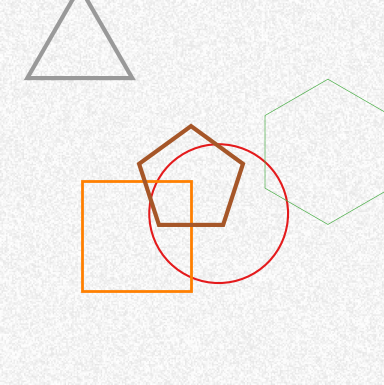[{"shape": "circle", "thickness": 1.5, "radius": 0.9, "center": [0.568, 0.445]}, {"shape": "hexagon", "thickness": 0.5, "radius": 0.94, "center": [0.852, 0.606]}, {"shape": "square", "thickness": 2, "radius": 0.71, "center": [0.355, 0.387]}, {"shape": "pentagon", "thickness": 3, "radius": 0.71, "center": [0.496, 0.531]}, {"shape": "triangle", "thickness": 3, "radius": 0.79, "center": [0.207, 0.876]}]